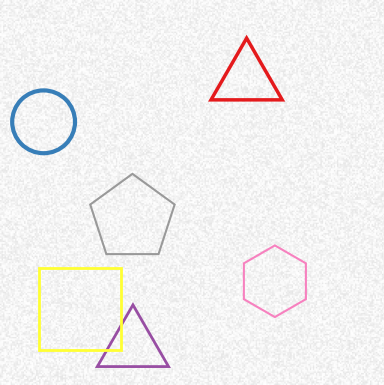[{"shape": "triangle", "thickness": 2.5, "radius": 0.53, "center": [0.641, 0.794]}, {"shape": "circle", "thickness": 3, "radius": 0.41, "center": [0.113, 0.684]}, {"shape": "triangle", "thickness": 2, "radius": 0.53, "center": [0.345, 0.101]}, {"shape": "square", "thickness": 2, "radius": 0.53, "center": [0.208, 0.199]}, {"shape": "hexagon", "thickness": 1.5, "radius": 0.47, "center": [0.714, 0.269]}, {"shape": "pentagon", "thickness": 1.5, "radius": 0.58, "center": [0.344, 0.433]}]